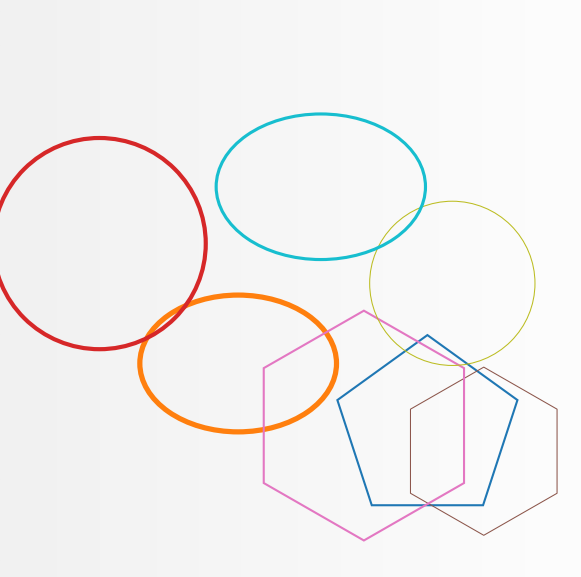[{"shape": "pentagon", "thickness": 1, "radius": 0.81, "center": [0.735, 0.256]}, {"shape": "oval", "thickness": 2.5, "radius": 0.85, "center": [0.41, 0.37]}, {"shape": "circle", "thickness": 2, "radius": 0.91, "center": [0.171, 0.577]}, {"shape": "hexagon", "thickness": 0.5, "radius": 0.73, "center": [0.832, 0.218]}, {"shape": "hexagon", "thickness": 1, "radius": 0.99, "center": [0.626, 0.262]}, {"shape": "circle", "thickness": 0.5, "radius": 0.71, "center": [0.778, 0.508]}, {"shape": "oval", "thickness": 1.5, "radius": 0.9, "center": [0.552, 0.676]}]